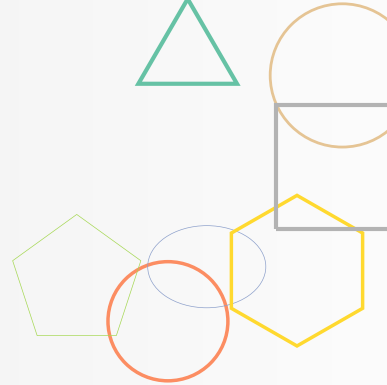[{"shape": "triangle", "thickness": 3, "radius": 0.73, "center": [0.484, 0.856]}, {"shape": "circle", "thickness": 2.5, "radius": 0.77, "center": [0.433, 0.166]}, {"shape": "oval", "thickness": 0.5, "radius": 0.76, "center": [0.534, 0.307]}, {"shape": "pentagon", "thickness": 0.5, "radius": 0.87, "center": [0.198, 0.269]}, {"shape": "hexagon", "thickness": 2.5, "radius": 0.98, "center": [0.766, 0.297]}, {"shape": "circle", "thickness": 2, "radius": 0.93, "center": [0.883, 0.804]}, {"shape": "square", "thickness": 3, "radius": 0.81, "center": [0.872, 0.566]}]